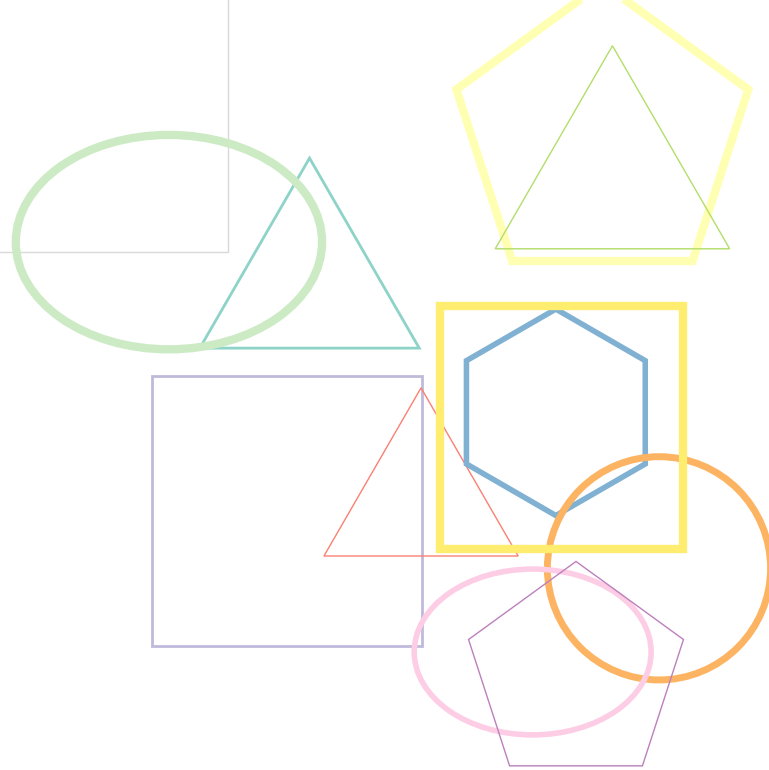[{"shape": "triangle", "thickness": 1, "radius": 0.82, "center": [0.402, 0.63]}, {"shape": "pentagon", "thickness": 3, "radius": 1.0, "center": [0.782, 0.822]}, {"shape": "square", "thickness": 1, "radius": 0.88, "center": [0.373, 0.336]}, {"shape": "triangle", "thickness": 0.5, "radius": 0.73, "center": [0.547, 0.351]}, {"shape": "hexagon", "thickness": 2, "radius": 0.67, "center": [0.722, 0.465]}, {"shape": "circle", "thickness": 2.5, "radius": 0.72, "center": [0.856, 0.262]}, {"shape": "triangle", "thickness": 0.5, "radius": 0.88, "center": [0.795, 0.765]}, {"shape": "oval", "thickness": 2, "radius": 0.77, "center": [0.692, 0.153]}, {"shape": "square", "thickness": 0.5, "radius": 0.83, "center": [0.131, 0.838]}, {"shape": "pentagon", "thickness": 0.5, "radius": 0.73, "center": [0.748, 0.124]}, {"shape": "oval", "thickness": 3, "radius": 0.99, "center": [0.219, 0.686]}, {"shape": "square", "thickness": 3, "radius": 0.79, "center": [0.729, 0.445]}]